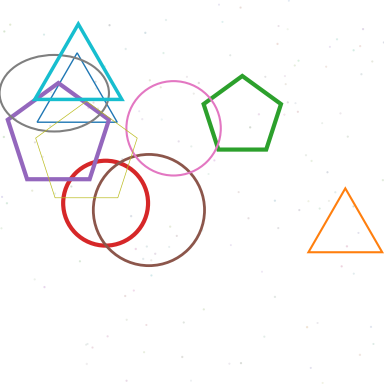[{"shape": "triangle", "thickness": 1, "radius": 0.6, "center": [0.2, 0.743]}, {"shape": "triangle", "thickness": 1.5, "radius": 0.55, "center": [0.897, 0.4]}, {"shape": "pentagon", "thickness": 3, "radius": 0.53, "center": [0.629, 0.697]}, {"shape": "circle", "thickness": 3, "radius": 0.55, "center": [0.274, 0.472]}, {"shape": "pentagon", "thickness": 3, "radius": 0.69, "center": [0.152, 0.646]}, {"shape": "circle", "thickness": 2, "radius": 0.72, "center": [0.387, 0.454]}, {"shape": "circle", "thickness": 1.5, "radius": 0.61, "center": [0.451, 0.667]}, {"shape": "oval", "thickness": 1.5, "radius": 0.71, "center": [0.141, 0.758]}, {"shape": "pentagon", "thickness": 0.5, "radius": 0.69, "center": [0.224, 0.599]}, {"shape": "triangle", "thickness": 2.5, "radius": 0.65, "center": [0.203, 0.807]}]